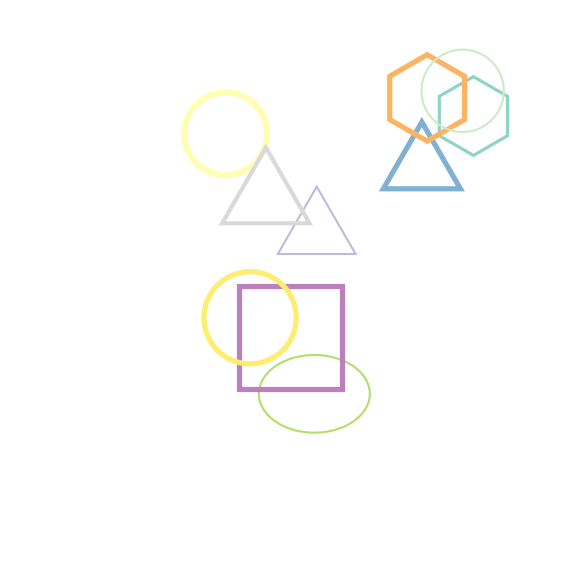[{"shape": "hexagon", "thickness": 1.5, "radius": 0.34, "center": [0.82, 0.798]}, {"shape": "circle", "thickness": 3, "radius": 0.36, "center": [0.391, 0.768]}, {"shape": "triangle", "thickness": 1, "radius": 0.39, "center": [0.548, 0.598]}, {"shape": "triangle", "thickness": 2.5, "radius": 0.39, "center": [0.73, 0.711]}, {"shape": "hexagon", "thickness": 2.5, "radius": 0.37, "center": [0.74, 0.83]}, {"shape": "oval", "thickness": 1, "radius": 0.48, "center": [0.544, 0.317]}, {"shape": "triangle", "thickness": 2, "radius": 0.44, "center": [0.46, 0.656]}, {"shape": "square", "thickness": 2.5, "radius": 0.45, "center": [0.503, 0.415]}, {"shape": "circle", "thickness": 1, "radius": 0.36, "center": [0.801, 0.842]}, {"shape": "circle", "thickness": 2.5, "radius": 0.4, "center": [0.433, 0.449]}]